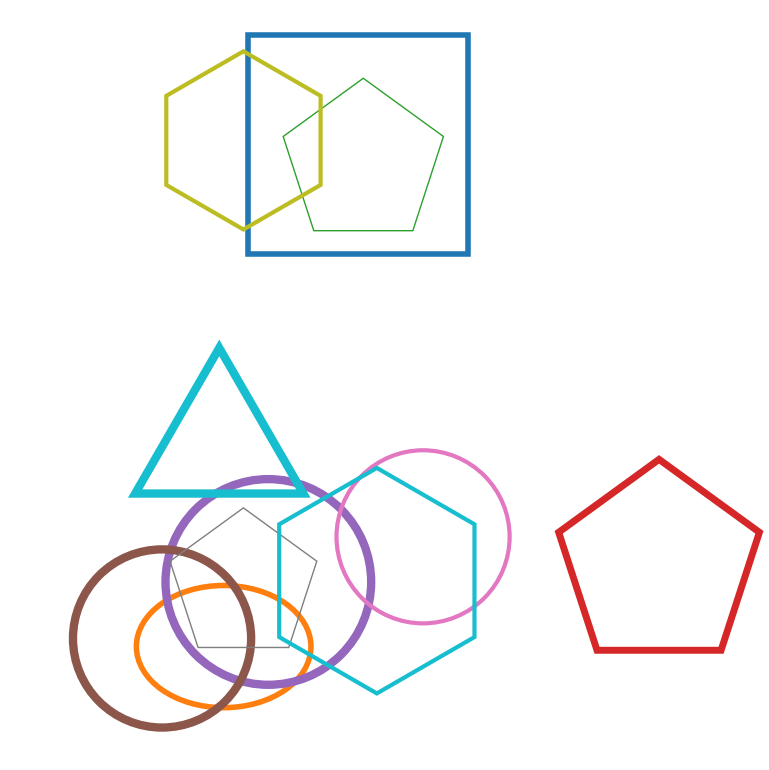[{"shape": "square", "thickness": 2, "radius": 0.71, "center": [0.465, 0.813]}, {"shape": "oval", "thickness": 2, "radius": 0.57, "center": [0.29, 0.16]}, {"shape": "pentagon", "thickness": 0.5, "radius": 0.55, "center": [0.472, 0.789]}, {"shape": "pentagon", "thickness": 2.5, "radius": 0.69, "center": [0.856, 0.266]}, {"shape": "circle", "thickness": 3, "radius": 0.67, "center": [0.348, 0.244]}, {"shape": "circle", "thickness": 3, "radius": 0.58, "center": [0.21, 0.171]}, {"shape": "circle", "thickness": 1.5, "radius": 0.56, "center": [0.549, 0.303]}, {"shape": "pentagon", "thickness": 0.5, "radius": 0.5, "center": [0.316, 0.24]}, {"shape": "hexagon", "thickness": 1.5, "radius": 0.58, "center": [0.316, 0.818]}, {"shape": "triangle", "thickness": 3, "radius": 0.63, "center": [0.285, 0.422]}, {"shape": "hexagon", "thickness": 1.5, "radius": 0.73, "center": [0.489, 0.246]}]